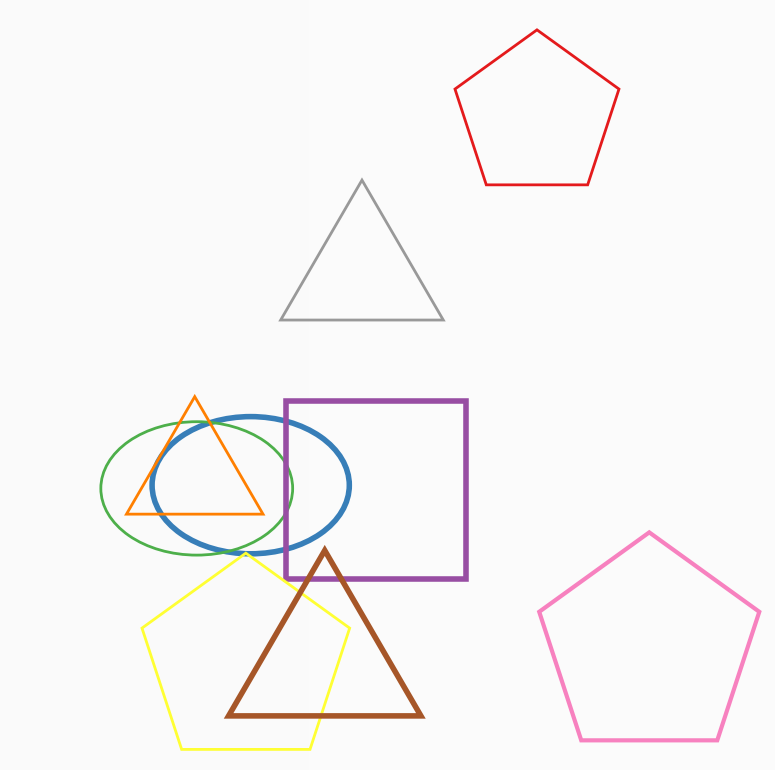[{"shape": "pentagon", "thickness": 1, "radius": 0.56, "center": [0.693, 0.85]}, {"shape": "oval", "thickness": 2, "radius": 0.64, "center": [0.323, 0.37]}, {"shape": "oval", "thickness": 1, "radius": 0.62, "center": [0.254, 0.366]}, {"shape": "square", "thickness": 2, "radius": 0.58, "center": [0.485, 0.363]}, {"shape": "triangle", "thickness": 1, "radius": 0.51, "center": [0.251, 0.383]}, {"shape": "pentagon", "thickness": 1, "radius": 0.7, "center": [0.317, 0.141]}, {"shape": "triangle", "thickness": 2, "radius": 0.72, "center": [0.419, 0.142]}, {"shape": "pentagon", "thickness": 1.5, "radius": 0.75, "center": [0.838, 0.159]}, {"shape": "triangle", "thickness": 1, "radius": 0.61, "center": [0.467, 0.645]}]